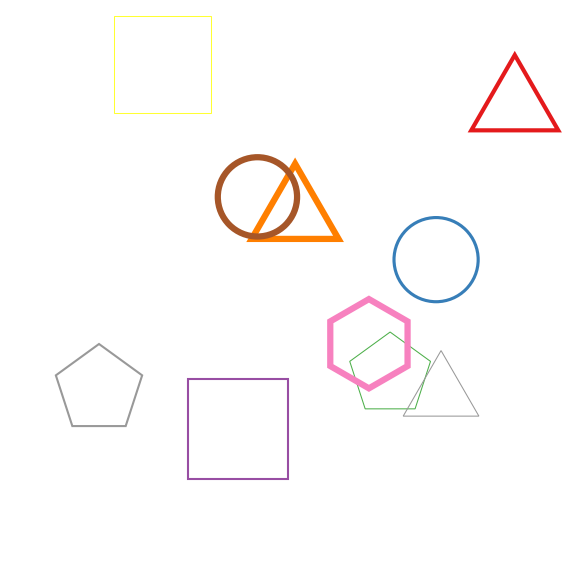[{"shape": "triangle", "thickness": 2, "radius": 0.43, "center": [0.891, 0.817]}, {"shape": "circle", "thickness": 1.5, "radius": 0.36, "center": [0.755, 0.55]}, {"shape": "pentagon", "thickness": 0.5, "radius": 0.37, "center": [0.676, 0.351]}, {"shape": "square", "thickness": 1, "radius": 0.43, "center": [0.412, 0.257]}, {"shape": "triangle", "thickness": 3, "radius": 0.43, "center": [0.511, 0.629]}, {"shape": "square", "thickness": 0.5, "radius": 0.42, "center": [0.282, 0.888]}, {"shape": "circle", "thickness": 3, "radius": 0.34, "center": [0.446, 0.658]}, {"shape": "hexagon", "thickness": 3, "radius": 0.39, "center": [0.639, 0.404]}, {"shape": "triangle", "thickness": 0.5, "radius": 0.38, "center": [0.764, 0.316]}, {"shape": "pentagon", "thickness": 1, "radius": 0.39, "center": [0.171, 0.325]}]